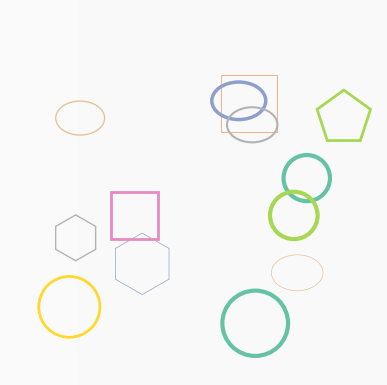[{"shape": "circle", "thickness": 3, "radius": 0.42, "center": [0.659, 0.16]}, {"shape": "circle", "thickness": 3, "radius": 0.3, "center": [0.792, 0.537]}, {"shape": "square", "thickness": 0.5, "radius": 0.36, "center": [0.642, 0.731]}, {"shape": "hexagon", "thickness": 0.5, "radius": 0.4, "center": [0.367, 0.315]}, {"shape": "oval", "thickness": 2.5, "radius": 0.35, "center": [0.616, 0.738]}, {"shape": "square", "thickness": 2, "radius": 0.3, "center": [0.348, 0.44]}, {"shape": "pentagon", "thickness": 2, "radius": 0.36, "center": [0.887, 0.694]}, {"shape": "circle", "thickness": 3, "radius": 0.31, "center": [0.758, 0.44]}, {"shape": "circle", "thickness": 2, "radius": 0.4, "center": [0.179, 0.203]}, {"shape": "oval", "thickness": 1, "radius": 0.32, "center": [0.207, 0.693]}, {"shape": "oval", "thickness": 0.5, "radius": 0.33, "center": [0.767, 0.291]}, {"shape": "hexagon", "thickness": 1, "radius": 0.3, "center": [0.195, 0.382]}, {"shape": "oval", "thickness": 1.5, "radius": 0.33, "center": [0.651, 0.676]}]